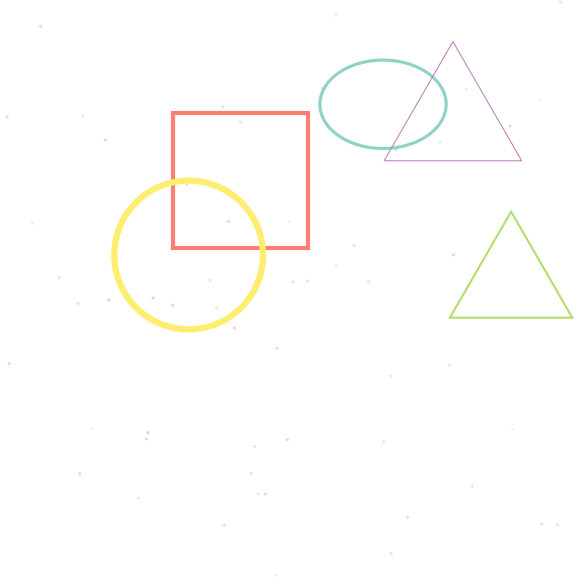[{"shape": "oval", "thickness": 1.5, "radius": 0.55, "center": [0.663, 0.819]}, {"shape": "square", "thickness": 2, "radius": 0.58, "center": [0.416, 0.686]}, {"shape": "triangle", "thickness": 1, "radius": 0.61, "center": [0.885, 0.51]}, {"shape": "triangle", "thickness": 0.5, "radius": 0.69, "center": [0.784, 0.79]}, {"shape": "circle", "thickness": 3, "radius": 0.64, "center": [0.327, 0.558]}]